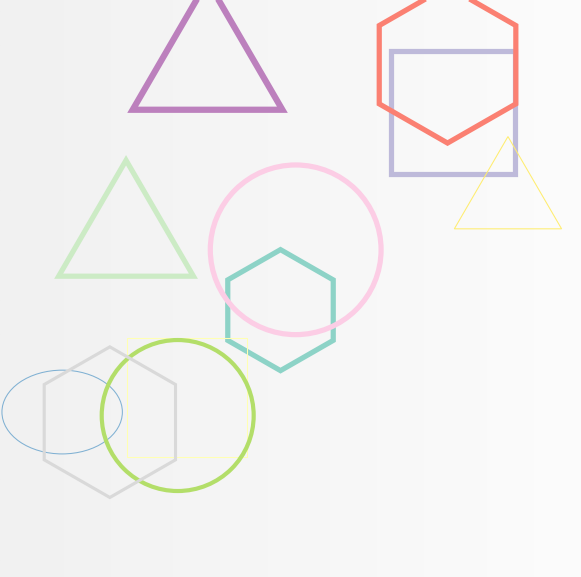[{"shape": "hexagon", "thickness": 2.5, "radius": 0.52, "center": [0.483, 0.462]}, {"shape": "square", "thickness": 0.5, "radius": 0.52, "center": [0.322, 0.311]}, {"shape": "square", "thickness": 2.5, "radius": 0.54, "center": [0.779, 0.805]}, {"shape": "hexagon", "thickness": 2.5, "radius": 0.68, "center": [0.77, 0.887]}, {"shape": "oval", "thickness": 0.5, "radius": 0.52, "center": [0.107, 0.286]}, {"shape": "circle", "thickness": 2, "radius": 0.65, "center": [0.306, 0.28]}, {"shape": "circle", "thickness": 2.5, "radius": 0.73, "center": [0.509, 0.567]}, {"shape": "hexagon", "thickness": 1.5, "radius": 0.65, "center": [0.189, 0.268]}, {"shape": "triangle", "thickness": 3, "radius": 0.74, "center": [0.357, 0.883]}, {"shape": "triangle", "thickness": 2.5, "radius": 0.67, "center": [0.217, 0.588]}, {"shape": "triangle", "thickness": 0.5, "radius": 0.53, "center": [0.874, 0.656]}]